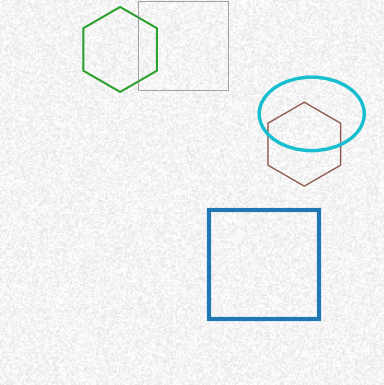[{"shape": "square", "thickness": 3, "radius": 0.71, "center": [0.685, 0.313]}, {"shape": "hexagon", "thickness": 1.5, "radius": 0.55, "center": [0.312, 0.872]}, {"shape": "hexagon", "thickness": 1, "radius": 0.54, "center": [0.79, 0.625]}, {"shape": "square", "thickness": 0.5, "radius": 0.58, "center": [0.475, 0.882]}, {"shape": "oval", "thickness": 2.5, "radius": 0.68, "center": [0.81, 0.704]}]